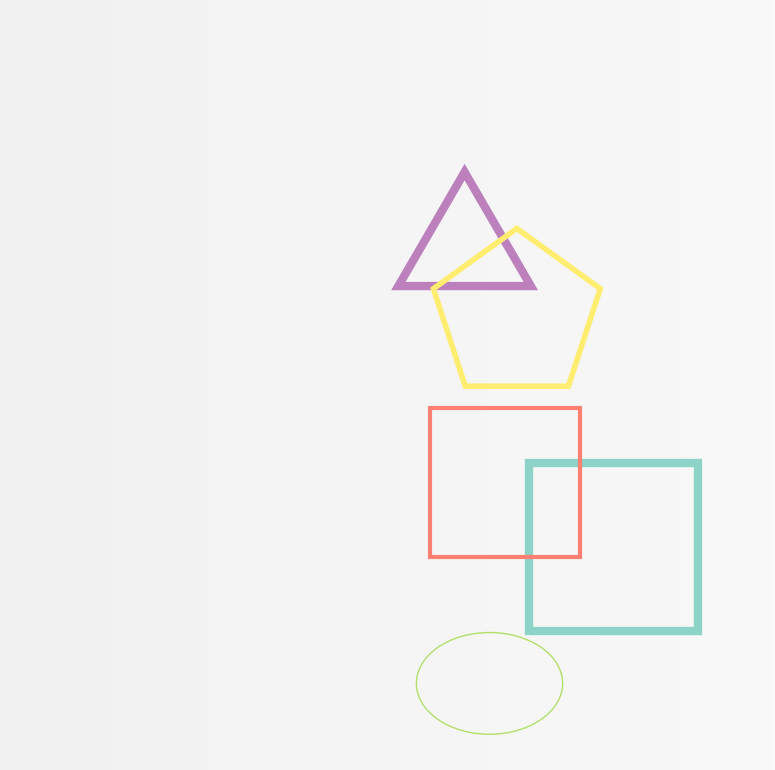[{"shape": "square", "thickness": 3, "radius": 0.55, "center": [0.791, 0.29]}, {"shape": "square", "thickness": 1.5, "radius": 0.48, "center": [0.652, 0.373]}, {"shape": "oval", "thickness": 0.5, "radius": 0.47, "center": [0.632, 0.112]}, {"shape": "triangle", "thickness": 3, "radius": 0.49, "center": [0.599, 0.678]}, {"shape": "pentagon", "thickness": 2, "radius": 0.57, "center": [0.667, 0.59]}]